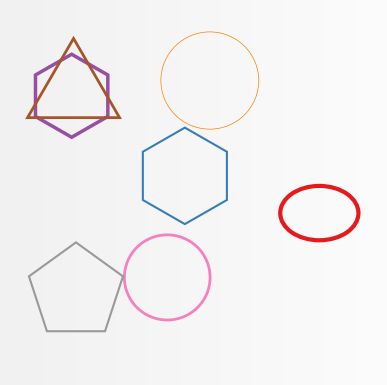[{"shape": "oval", "thickness": 3, "radius": 0.5, "center": [0.824, 0.447]}, {"shape": "hexagon", "thickness": 1.5, "radius": 0.63, "center": [0.477, 0.543]}, {"shape": "hexagon", "thickness": 2.5, "radius": 0.54, "center": [0.185, 0.751]}, {"shape": "circle", "thickness": 0.5, "radius": 0.63, "center": [0.541, 0.791]}, {"shape": "triangle", "thickness": 2, "radius": 0.69, "center": [0.19, 0.763]}, {"shape": "circle", "thickness": 2, "radius": 0.55, "center": [0.432, 0.279]}, {"shape": "pentagon", "thickness": 1.5, "radius": 0.64, "center": [0.196, 0.243]}]